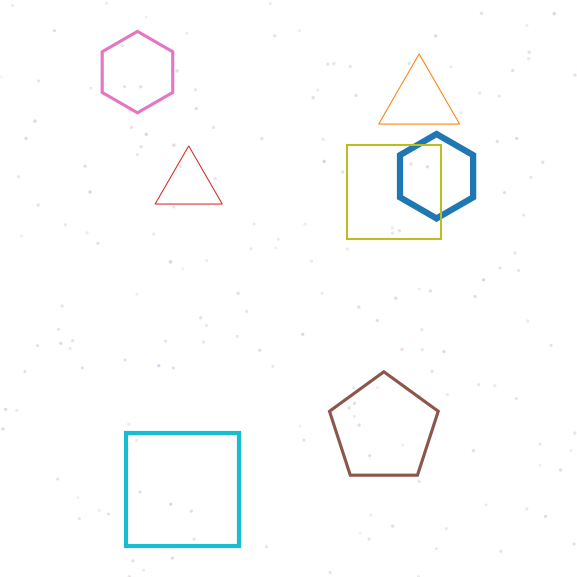[{"shape": "hexagon", "thickness": 3, "radius": 0.37, "center": [0.756, 0.694]}, {"shape": "triangle", "thickness": 0.5, "radius": 0.4, "center": [0.726, 0.825]}, {"shape": "triangle", "thickness": 0.5, "radius": 0.34, "center": [0.327, 0.679]}, {"shape": "pentagon", "thickness": 1.5, "radius": 0.49, "center": [0.665, 0.256]}, {"shape": "hexagon", "thickness": 1.5, "radius": 0.35, "center": [0.238, 0.874]}, {"shape": "square", "thickness": 1, "radius": 0.41, "center": [0.682, 0.666]}, {"shape": "square", "thickness": 2, "radius": 0.49, "center": [0.316, 0.152]}]